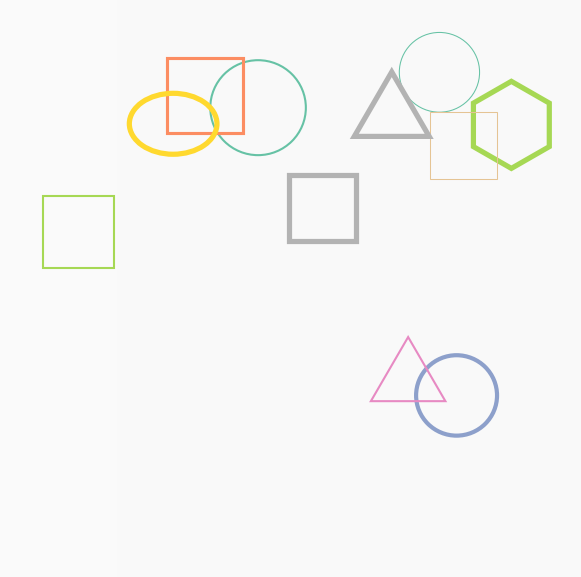[{"shape": "circle", "thickness": 1, "radius": 0.41, "center": [0.444, 0.813]}, {"shape": "circle", "thickness": 0.5, "radius": 0.35, "center": [0.756, 0.874]}, {"shape": "square", "thickness": 1.5, "radius": 0.33, "center": [0.353, 0.834]}, {"shape": "circle", "thickness": 2, "radius": 0.35, "center": [0.785, 0.314]}, {"shape": "triangle", "thickness": 1, "radius": 0.37, "center": [0.702, 0.341]}, {"shape": "square", "thickness": 1, "radius": 0.31, "center": [0.135, 0.597]}, {"shape": "hexagon", "thickness": 2.5, "radius": 0.38, "center": [0.88, 0.783]}, {"shape": "oval", "thickness": 2.5, "radius": 0.38, "center": [0.298, 0.785]}, {"shape": "square", "thickness": 0.5, "radius": 0.29, "center": [0.798, 0.748]}, {"shape": "triangle", "thickness": 2.5, "radius": 0.37, "center": [0.674, 0.8]}, {"shape": "square", "thickness": 2.5, "radius": 0.29, "center": [0.555, 0.638]}]